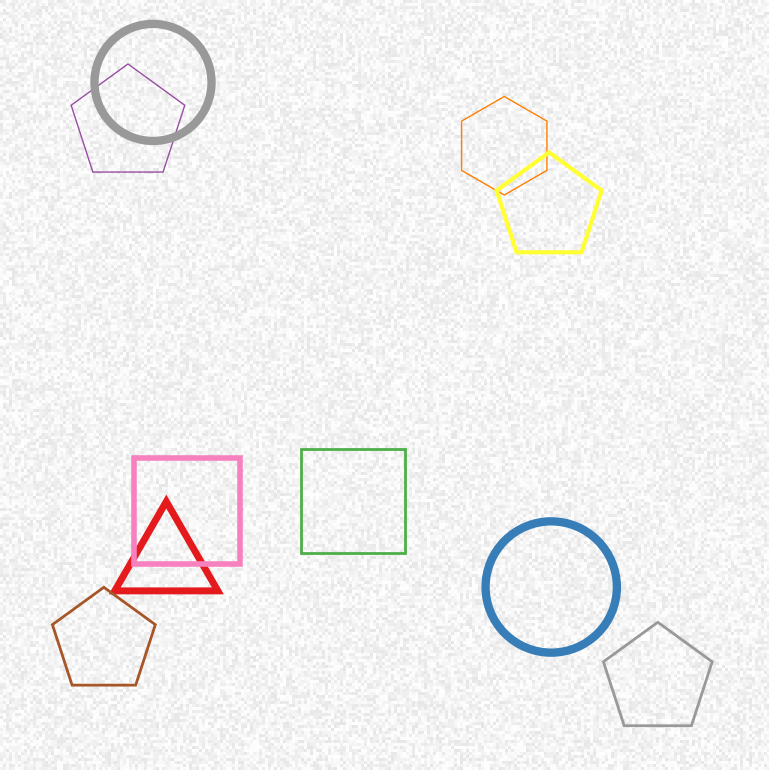[{"shape": "triangle", "thickness": 2.5, "radius": 0.39, "center": [0.216, 0.271]}, {"shape": "circle", "thickness": 3, "radius": 0.43, "center": [0.716, 0.238]}, {"shape": "square", "thickness": 1, "radius": 0.34, "center": [0.459, 0.35]}, {"shape": "pentagon", "thickness": 0.5, "radius": 0.39, "center": [0.166, 0.839]}, {"shape": "hexagon", "thickness": 0.5, "radius": 0.32, "center": [0.655, 0.811]}, {"shape": "pentagon", "thickness": 1.5, "radius": 0.36, "center": [0.713, 0.73]}, {"shape": "pentagon", "thickness": 1, "radius": 0.35, "center": [0.135, 0.167]}, {"shape": "square", "thickness": 2, "radius": 0.34, "center": [0.242, 0.336]}, {"shape": "pentagon", "thickness": 1, "radius": 0.37, "center": [0.854, 0.118]}, {"shape": "circle", "thickness": 3, "radius": 0.38, "center": [0.199, 0.893]}]